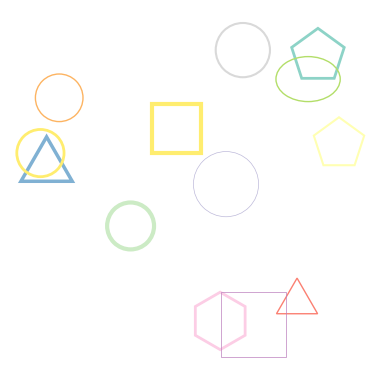[{"shape": "pentagon", "thickness": 2, "radius": 0.36, "center": [0.826, 0.855]}, {"shape": "pentagon", "thickness": 1.5, "radius": 0.34, "center": [0.881, 0.627]}, {"shape": "circle", "thickness": 0.5, "radius": 0.42, "center": [0.587, 0.522]}, {"shape": "triangle", "thickness": 1, "radius": 0.31, "center": [0.772, 0.216]}, {"shape": "triangle", "thickness": 2.5, "radius": 0.38, "center": [0.121, 0.568]}, {"shape": "circle", "thickness": 1, "radius": 0.31, "center": [0.154, 0.746]}, {"shape": "oval", "thickness": 1, "radius": 0.42, "center": [0.8, 0.795]}, {"shape": "hexagon", "thickness": 2, "radius": 0.37, "center": [0.572, 0.166]}, {"shape": "circle", "thickness": 1.5, "radius": 0.35, "center": [0.631, 0.87]}, {"shape": "square", "thickness": 0.5, "radius": 0.42, "center": [0.658, 0.157]}, {"shape": "circle", "thickness": 3, "radius": 0.3, "center": [0.339, 0.413]}, {"shape": "square", "thickness": 3, "radius": 0.32, "center": [0.458, 0.666]}, {"shape": "circle", "thickness": 2, "radius": 0.31, "center": [0.105, 0.602]}]